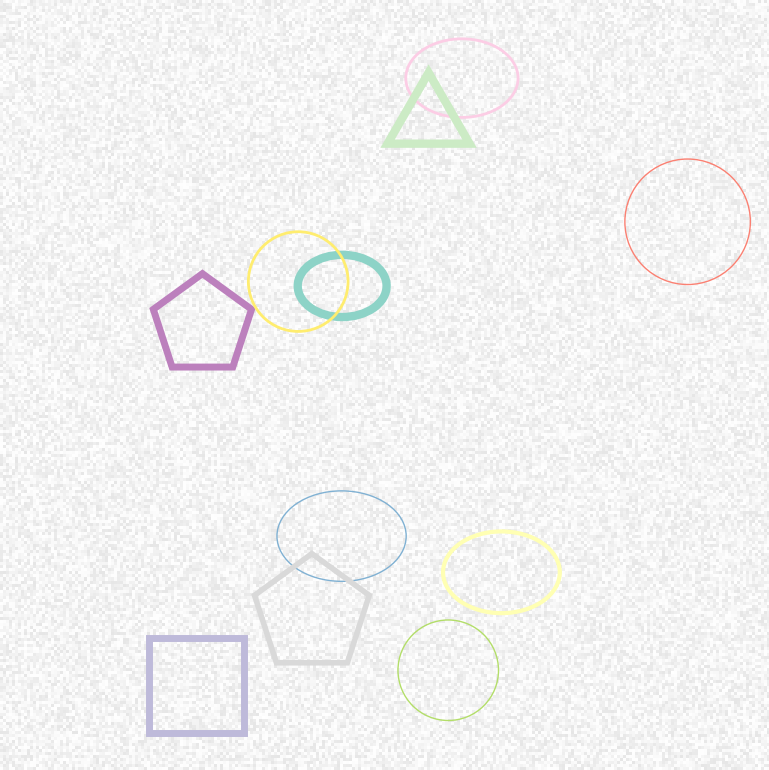[{"shape": "oval", "thickness": 3, "radius": 0.29, "center": [0.444, 0.629]}, {"shape": "oval", "thickness": 1.5, "radius": 0.38, "center": [0.651, 0.257]}, {"shape": "square", "thickness": 2.5, "radius": 0.31, "center": [0.255, 0.11]}, {"shape": "circle", "thickness": 0.5, "radius": 0.41, "center": [0.893, 0.712]}, {"shape": "oval", "thickness": 0.5, "radius": 0.42, "center": [0.444, 0.304]}, {"shape": "circle", "thickness": 0.5, "radius": 0.33, "center": [0.582, 0.13]}, {"shape": "oval", "thickness": 1, "radius": 0.36, "center": [0.6, 0.899]}, {"shape": "pentagon", "thickness": 2, "radius": 0.39, "center": [0.405, 0.203]}, {"shape": "pentagon", "thickness": 2.5, "radius": 0.34, "center": [0.263, 0.578]}, {"shape": "triangle", "thickness": 3, "radius": 0.31, "center": [0.557, 0.844]}, {"shape": "circle", "thickness": 1, "radius": 0.32, "center": [0.387, 0.634]}]